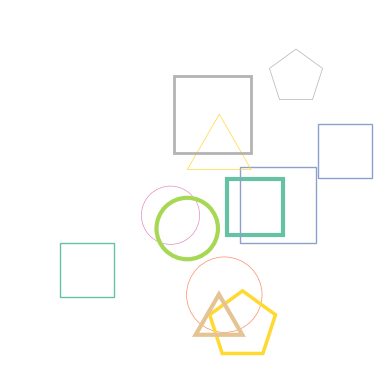[{"shape": "square", "thickness": 3, "radius": 0.36, "center": [0.661, 0.462]}, {"shape": "square", "thickness": 1, "radius": 0.35, "center": [0.227, 0.3]}, {"shape": "circle", "thickness": 0.5, "radius": 0.49, "center": [0.583, 0.235]}, {"shape": "square", "thickness": 1, "radius": 0.49, "center": [0.722, 0.469]}, {"shape": "square", "thickness": 1, "radius": 0.35, "center": [0.895, 0.608]}, {"shape": "circle", "thickness": 0.5, "radius": 0.38, "center": [0.443, 0.441]}, {"shape": "circle", "thickness": 3, "radius": 0.4, "center": [0.486, 0.406]}, {"shape": "triangle", "thickness": 0.5, "radius": 0.48, "center": [0.569, 0.607]}, {"shape": "pentagon", "thickness": 2.5, "radius": 0.45, "center": [0.63, 0.155]}, {"shape": "triangle", "thickness": 3, "radius": 0.35, "center": [0.569, 0.165]}, {"shape": "square", "thickness": 2, "radius": 0.5, "center": [0.552, 0.702]}, {"shape": "pentagon", "thickness": 0.5, "radius": 0.36, "center": [0.769, 0.8]}]